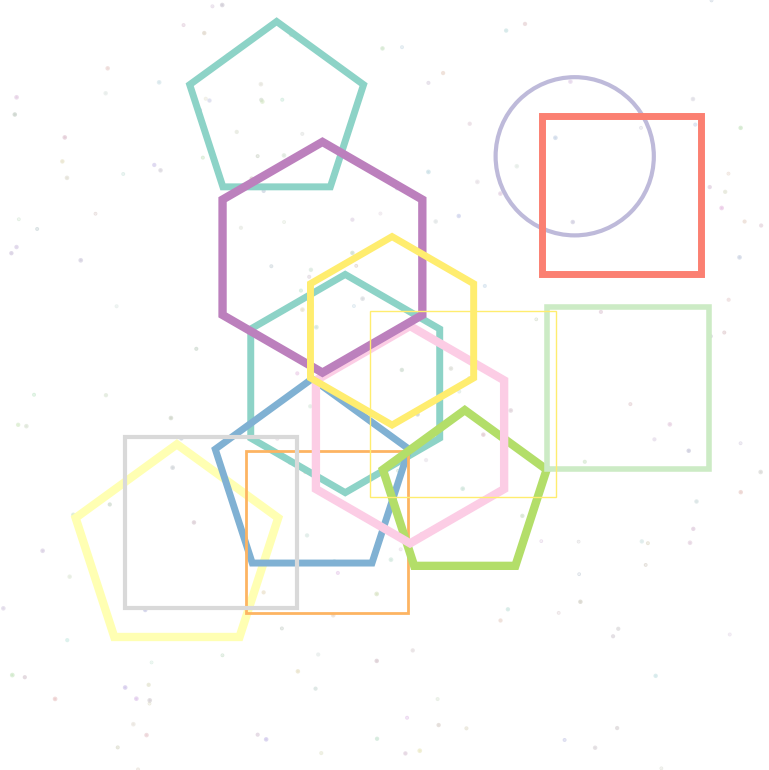[{"shape": "hexagon", "thickness": 2.5, "radius": 0.71, "center": [0.448, 0.502]}, {"shape": "pentagon", "thickness": 2.5, "radius": 0.59, "center": [0.359, 0.853]}, {"shape": "pentagon", "thickness": 3, "radius": 0.69, "center": [0.23, 0.285]}, {"shape": "circle", "thickness": 1.5, "radius": 0.51, "center": [0.746, 0.797]}, {"shape": "square", "thickness": 2.5, "radius": 0.51, "center": [0.807, 0.747]}, {"shape": "pentagon", "thickness": 2.5, "radius": 0.66, "center": [0.405, 0.376]}, {"shape": "square", "thickness": 1, "radius": 0.52, "center": [0.425, 0.309]}, {"shape": "pentagon", "thickness": 3, "radius": 0.56, "center": [0.604, 0.356]}, {"shape": "hexagon", "thickness": 3, "radius": 0.71, "center": [0.533, 0.435]}, {"shape": "square", "thickness": 1.5, "radius": 0.56, "center": [0.274, 0.321]}, {"shape": "hexagon", "thickness": 3, "radius": 0.75, "center": [0.419, 0.666]}, {"shape": "square", "thickness": 2, "radius": 0.53, "center": [0.816, 0.496]}, {"shape": "hexagon", "thickness": 2.5, "radius": 0.61, "center": [0.509, 0.57]}, {"shape": "square", "thickness": 0.5, "radius": 0.6, "center": [0.601, 0.475]}]